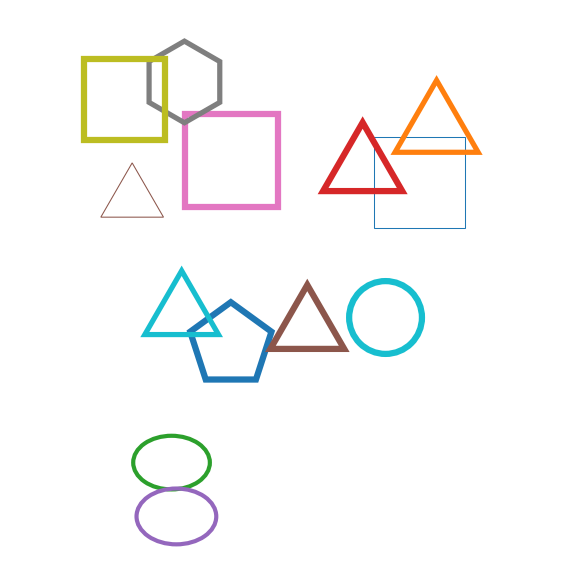[{"shape": "pentagon", "thickness": 3, "radius": 0.37, "center": [0.4, 0.402]}, {"shape": "square", "thickness": 0.5, "radius": 0.39, "center": [0.727, 0.682]}, {"shape": "triangle", "thickness": 2.5, "radius": 0.42, "center": [0.756, 0.777]}, {"shape": "oval", "thickness": 2, "radius": 0.33, "center": [0.297, 0.198]}, {"shape": "triangle", "thickness": 3, "radius": 0.4, "center": [0.628, 0.708]}, {"shape": "oval", "thickness": 2, "radius": 0.35, "center": [0.305, 0.105]}, {"shape": "triangle", "thickness": 3, "radius": 0.37, "center": [0.532, 0.432]}, {"shape": "triangle", "thickness": 0.5, "radius": 0.31, "center": [0.229, 0.654]}, {"shape": "square", "thickness": 3, "radius": 0.4, "center": [0.402, 0.722]}, {"shape": "hexagon", "thickness": 2.5, "radius": 0.35, "center": [0.319, 0.857]}, {"shape": "square", "thickness": 3, "radius": 0.35, "center": [0.216, 0.827]}, {"shape": "circle", "thickness": 3, "radius": 0.32, "center": [0.668, 0.449]}, {"shape": "triangle", "thickness": 2.5, "radius": 0.37, "center": [0.315, 0.457]}]